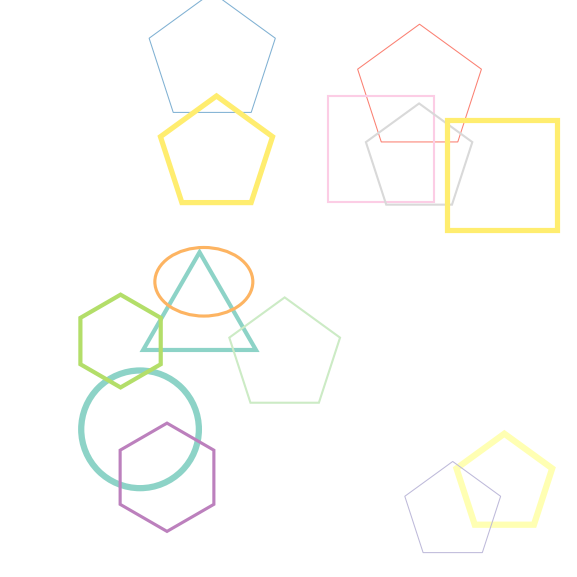[{"shape": "triangle", "thickness": 2, "radius": 0.56, "center": [0.346, 0.45]}, {"shape": "circle", "thickness": 3, "radius": 0.51, "center": [0.243, 0.256]}, {"shape": "pentagon", "thickness": 3, "radius": 0.44, "center": [0.873, 0.161]}, {"shape": "pentagon", "thickness": 0.5, "radius": 0.44, "center": [0.784, 0.113]}, {"shape": "pentagon", "thickness": 0.5, "radius": 0.56, "center": [0.726, 0.845]}, {"shape": "pentagon", "thickness": 0.5, "radius": 0.57, "center": [0.367, 0.897]}, {"shape": "oval", "thickness": 1.5, "radius": 0.42, "center": [0.353, 0.511]}, {"shape": "hexagon", "thickness": 2, "radius": 0.4, "center": [0.209, 0.409]}, {"shape": "square", "thickness": 1, "radius": 0.46, "center": [0.66, 0.741]}, {"shape": "pentagon", "thickness": 1, "radius": 0.48, "center": [0.726, 0.723]}, {"shape": "hexagon", "thickness": 1.5, "radius": 0.47, "center": [0.289, 0.173]}, {"shape": "pentagon", "thickness": 1, "radius": 0.5, "center": [0.493, 0.383]}, {"shape": "square", "thickness": 2.5, "radius": 0.48, "center": [0.87, 0.696]}, {"shape": "pentagon", "thickness": 2.5, "radius": 0.51, "center": [0.375, 0.731]}]